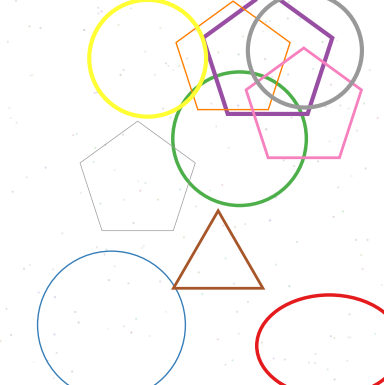[{"shape": "oval", "thickness": 2.5, "radius": 0.94, "center": [0.855, 0.102]}, {"shape": "circle", "thickness": 1, "radius": 0.96, "center": [0.29, 0.156]}, {"shape": "circle", "thickness": 2.5, "radius": 0.87, "center": [0.622, 0.64]}, {"shape": "pentagon", "thickness": 3, "radius": 0.88, "center": [0.695, 0.847]}, {"shape": "pentagon", "thickness": 1, "radius": 0.78, "center": [0.605, 0.841]}, {"shape": "circle", "thickness": 3, "radius": 0.76, "center": [0.384, 0.849]}, {"shape": "triangle", "thickness": 2, "radius": 0.67, "center": [0.567, 0.318]}, {"shape": "pentagon", "thickness": 2, "radius": 0.79, "center": [0.789, 0.718]}, {"shape": "pentagon", "thickness": 0.5, "radius": 0.79, "center": [0.358, 0.528]}, {"shape": "circle", "thickness": 3, "radius": 0.74, "center": [0.792, 0.869]}]